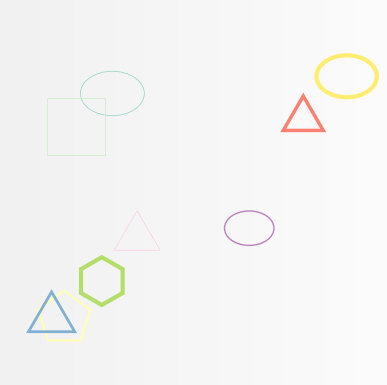[{"shape": "oval", "thickness": 0.5, "radius": 0.41, "center": [0.29, 0.757]}, {"shape": "pentagon", "thickness": 1.5, "radius": 0.36, "center": [0.166, 0.174]}, {"shape": "triangle", "thickness": 2.5, "radius": 0.3, "center": [0.783, 0.691]}, {"shape": "triangle", "thickness": 2, "radius": 0.34, "center": [0.133, 0.173]}, {"shape": "hexagon", "thickness": 3, "radius": 0.31, "center": [0.263, 0.27]}, {"shape": "triangle", "thickness": 0.5, "radius": 0.34, "center": [0.354, 0.384]}, {"shape": "oval", "thickness": 1, "radius": 0.32, "center": [0.643, 0.407]}, {"shape": "square", "thickness": 0.5, "radius": 0.38, "center": [0.196, 0.672]}, {"shape": "oval", "thickness": 3, "radius": 0.39, "center": [0.895, 0.802]}]